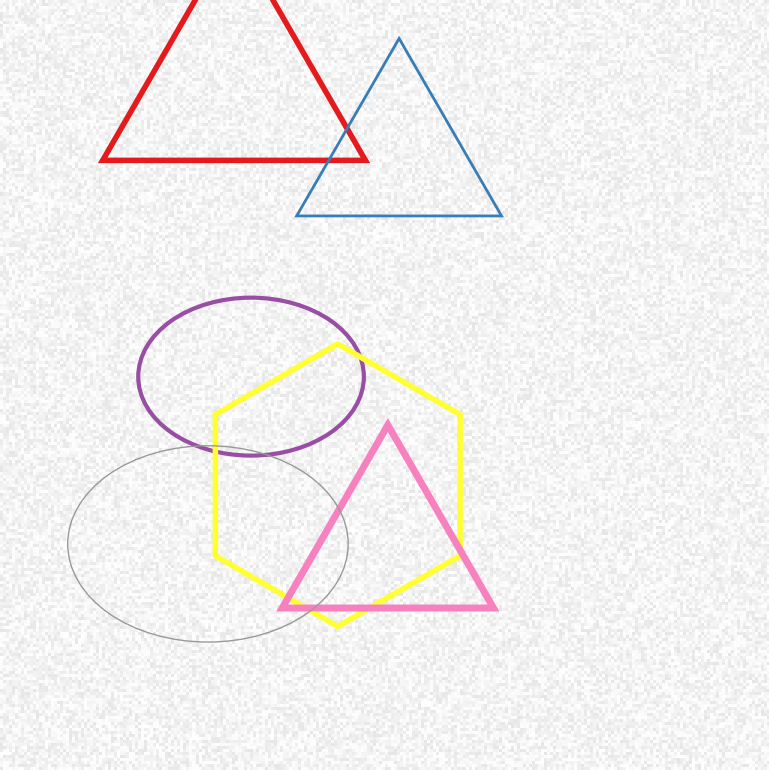[{"shape": "triangle", "thickness": 2, "radius": 0.99, "center": [0.304, 0.89]}, {"shape": "triangle", "thickness": 1, "radius": 0.77, "center": [0.518, 0.796]}, {"shape": "oval", "thickness": 1.5, "radius": 0.73, "center": [0.326, 0.511]}, {"shape": "hexagon", "thickness": 2, "radius": 0.92, "center": [0.439, 0.37]}, {"shape": "triangle", "thickness": 2.5, "radius": 0.79, "center": [0.504, 0.29]}, {"shape": "oval", "thickness": 0.5, "radius": 0.91, "center": [0.27, 0.294]}]